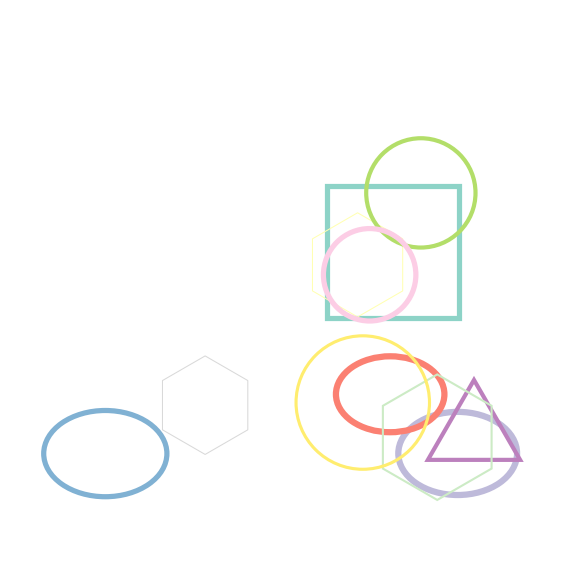[{"shape": "square", "thickness": 2.5, "radius": 0.57, "center": [0.681, 0.562]}, {"shape": "hexagon", "thickness": 0.5, "radius": 0.45, "center": [0.619, 0.54]}, {"shape": "oval", "thickness": 3, "radius": 0.51, "center": [0.793, 0.214]}, {"shape": "oval", "thickness": 3, "radius": 0.47, "center": [0.676, 0.316]}, {"shape": "oval", "thickness": 2.5, "radius": 0.53, "center": [0.182, 0.214]}, {"shape": "circle", "thickness": 2, "radius": 0.47, "center": [0.729, 0.665]}, {"shape": "circle", "thickness": 2.5, "radius": 0.4, "center": [0.64, 0.523]}, {"shape": "hexagon", "thickness": 0.5, "radius": 0.43, "center": [0.355, 0.298]}, {"shape": "triangle", "thickness": 2, "radius": 0.46, "center": [0.821, 0.249]}, {"shape": "hexagon", "thickness": 1, "radius": 0.54, "center": [0.757, 0.242]}, {"shape": "circle", "thickness": 1.5, "radius": 0.58, "center": [0.628, 0.302]}]